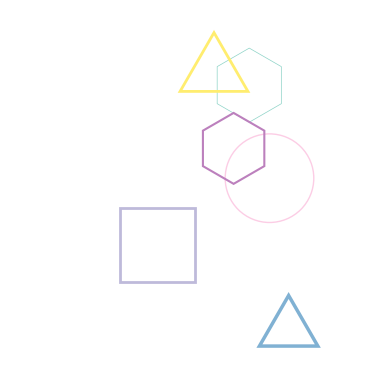[{"shape": "hexagon", "thickness": 0.5, "radius": 0.48, "center": [0.647, 0.779]}, {"shape": "square", "thickness": 2, "radius": 0.48, "center": [0.409, 0.363]}, {"shape": "triangle", "thickness": 2.5, "radius": 0.44, "center": [0.75, 0.145]}, {"shape": "circle", "thickness": 1, "radius": 0.58, "center": [0.7, 0.537]}, {"shape": "hexagon", "thickness": 1.5, "radius": 0.46, "center": [0.607, 0.615]}, {"shape": "triangle", "thickness": 2, "radius": 0.51, "center": [0.556, 0.813]}]